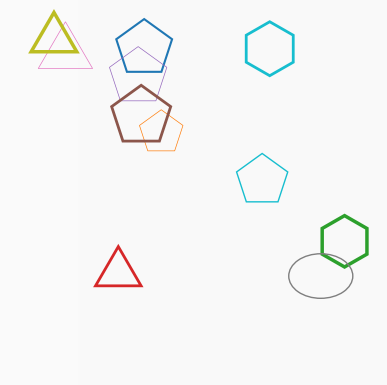[{"shape": "pentagon", "thickness": 1.5, "radius": 0.38, "center": [0.372, 0.875]}, {"shape": "pentagon", "thickness": 0.5, "radius": 0.3, "center": [0.416, 0.656]}, {"shape": "hexagon", "thickness": 2.5, "radius": 0.33, "center": [0.889, 0.373]}, {"shape": "triangle", "thickness": 2, "radius": 0.34, "center": [0.305, 0.292]}, {"shape": "pentagon", "thickness": 0.5, "radius": 0.39, "center": [0.357, 0.801]}, {"shape": "pentagon", "thickness": 2, "radius": 0.4, "center": [0.364, 0.698]}, {"shape": "triangle", "thickness": 0.5, "radius": 0.4, "center": [0.169, 0.863]}, {"shape": "oval", "thickness": 1, "radius": 0.41, "center": [0.828, 0.283]}, {"shape": "triangle", "thickness": 2.5, "radius": 0.34, "center": [0.139, 0.9]}, {"shape": "hexagon", "thickness": 2, "radius": 0.35, "center": [0.696, 0.873]}, {"shape": "pentagon", "thickness": 1, "radius": 0.35, "center": [0.677, 0.532]}]